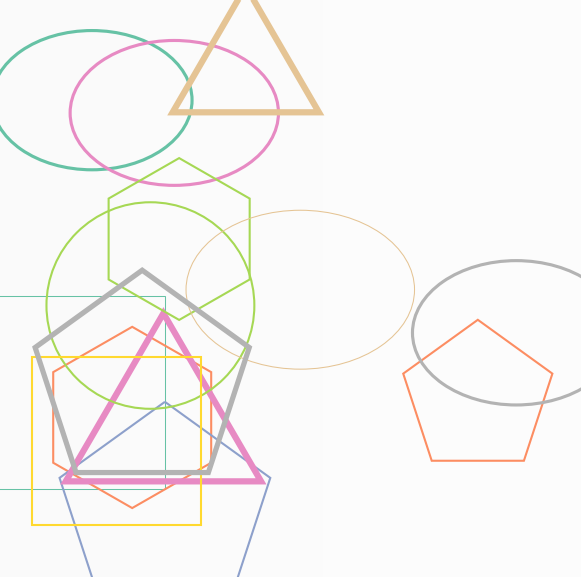[{"shape": "square", "thickness": 0.5, "radius": 0.84, "center": [0.116, 0.32]}, {"shape": "oval", "thickness": 1.5, "radius": 0.86, "center": [0.158, 0.826]}, {"shape": "pentagon", "thickness": 1, "radius": 0.67, "center": [0.822, 0.31]}, {"shape": "hexagon", "thickness": 1, "radius": 0.78, "center": [0.227, 0.276]}, {"shape": "pentagon", "thickness": 1, "radius": 0.95, "center": [0.284, 0.113]}, {"shape": "oval", "thickness": 1.5, "radius": 0.9, "center": [0.3, 0.804]}, {"shape": "triangle", "thickness": 3, "radius": 0.97, "center": [0.281, 0.263]}, {"shape": "circle", "thickness": 1, "radius": 0.89, "center": [0.259, 0.47]}, {"shape": "hexagon", "thickness": 1, "radius": 0.7, "center": [0.308, 0.585]}, {"shape": "square", "thickness": 1, "radius": 0.73, "center": [0.201, 0.236]}, {"shape": "triangle", "thickness": 3, "radius": 0.73, "center": [0.423, 0.877]}, {"shape": "oval", "thickness": 0.5, "radius": 0.98, "center": [0.517, 0.497]}, {"shape": "pentagon", "thickness": 2.5, "radius": 0.97, "center": [0.245, 0.338]}, {"shape": "oval", "thickness": 1.5, "radius": 0.89, "center": [0.888, 0.423]}]